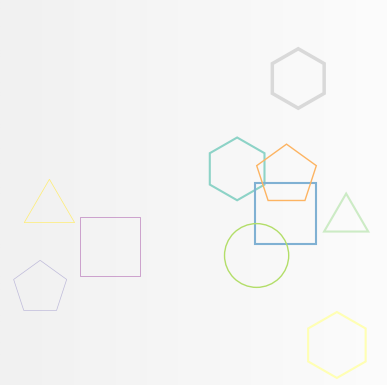[{"shape": "hexagon", "thickness": 1.5, "radius": 0.41, "center": [0.612, 0.561]}, {"shape": "hexagon", "thickness": 1.5, "radius": 0.43, "center": [0.869, 0.104]}, {"shape": "pentagon", "thickness": 0.5, "radius": 0.36, "center": [0.104, 0.252]}, {"shape": "square", "thickness": 1.5, "radius": 0.4, "center": [0.737, 0.446]}, {"shape": "pentagon", "thickness": 1, "radius": 0.4, "center": [0.739, 0.545]}, {"shape": "circle", "thickness": 1, "radius": 0.41, "center": [0.662, 0.336]}, {"shape": "hexagon", "thickness": 2.5, "radius": 0.39, "center": [0.77, 0.796]}, {"shape": "square", "thickness": 0.5, "radius": 0.38, "center": [0.284, 0.36]}, {"shape": "triangle", "thickness": 1.5, "radius": 0.33, "center": [0.893, 0.431]}, {"shape": "triangle", "thickness": 0.5, "radius": 0.38, "center": [0.128, 0.459]}]